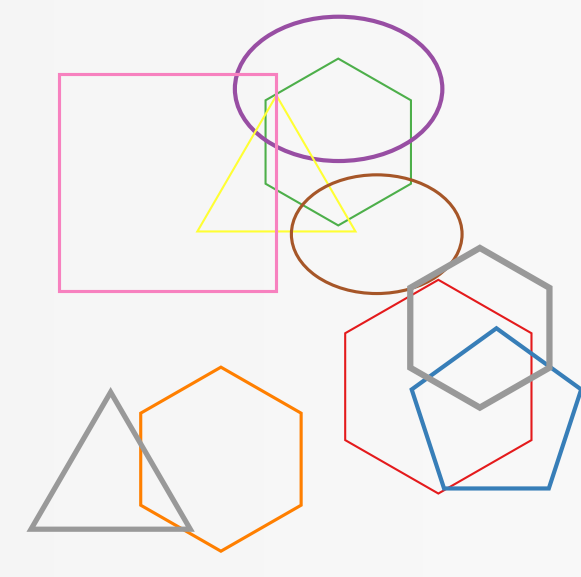[{"shape": "hexagon", "thickness": 1, "radius": 0.93, "center": [0.754, 0.33]}, {"shape": "pentagon", "thickness": 2, "radius": 0.77, "center": [0.854, 0.277]}, {"shape": "hexagon", "thickness": 1, "radius": 0.72, "center": [0.582, 0.753]}, {"shape": "oval", "thickness": 2, "radius": 0.89, "center": [0.583, 0.845]}, {"shape": "hexagon", "thickness": 1.5, "radius": 0.8, "center": [0.38, 0.204]}, {"shape": "triangle", "thickness": 1, "radius": 0.79, "center": [0.476, 0.677]}, {"shape": "oval", "thickness": 1.5, "radius": 0.73, "center": [0.648, 0.594]}, {"shape": "square", "thickness": 1.5, "radius": 0.94, "center": [0.288, 0.684]}, {"shape": "triangle", "thickness": 2.5, "radius": 0.79, "center": [0.19, 0.162]}, {"shape": "hexagon", "thickness": 3, "radius": 0.69, "center": [0.826, 0.432]}]